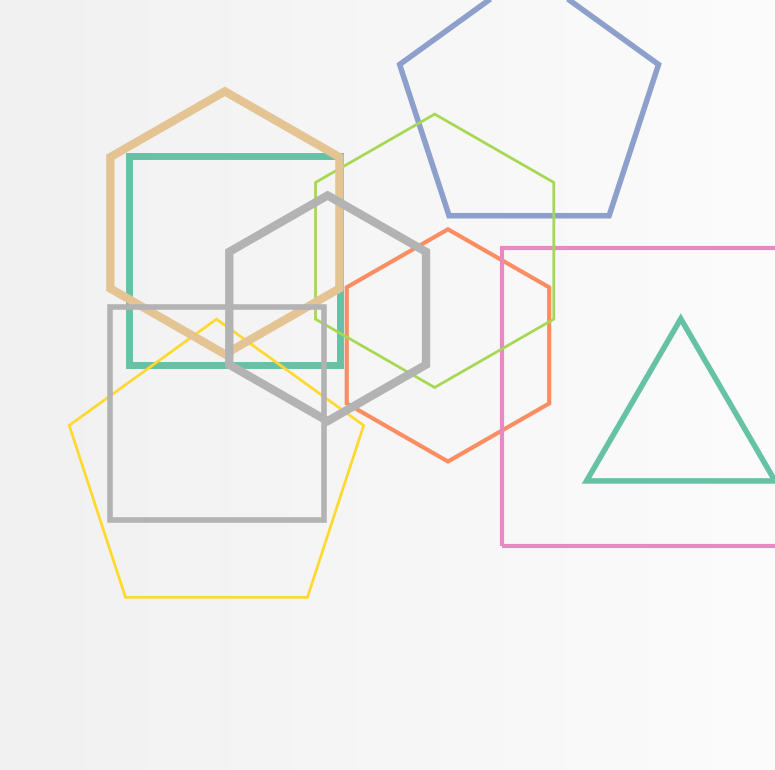[{"shape": "square", "thickness": 2.5, "radius": 0.68, "center": [0.303, 0.662]}, {"shape": "triangle", "thickness": 2, "radius": 0.7, "center": [0.878, 0.446]}, {"shape": "hexagon", "thickness": 1.5, "radius": 0.75, "center": [0.578, 0.551]}, {"shape": "pentagon", "thickness": 2, "radius": 0.88, "center": [0.683, 0.862]}, {"shape": "square", "thickness": 1.5, "radius": 0.97, "center": [0.841, 0.484]}, {"shape": "hexagon", "thickness": 1, "radius": 0.89, "center": [0.561, 0.674]}, {"shape": "pentagon", "thickness": 1, "radius": 1.0, "center": [0.279, 0.386]}, {"shape": "hexagon", "thickness": 3, "radius": 0.85, "center": [0.29, 0.711]}, {"shape": "hexagon", "thickness": 3, "radius": 0.73, "center": [0.423, 0.6]}, {"shape": "square", "thickness": 2, "radius": 0.69, "center": [0.28, 0.463]}]